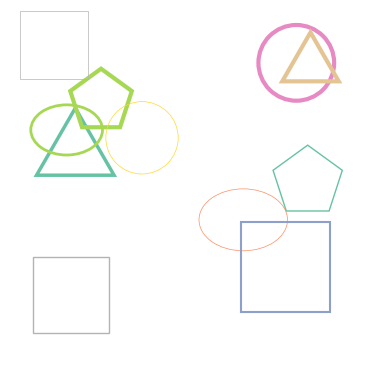[{"shape": "triangle", "thickness": 2.5, "radius": 0.58, "center": [0.196, 0.603]}, {"shape": "pentagon", "thickness": 1, "radius": 0.47, "center": [0.799, 0.528]}, {"shape": "oval", "thickness": 0.5, "radius": 0.57, "center": [0.632, 0.429]}, {"shape": "square", "thickness": 1.5, "radius": 0.58, "center": [0.741, 0.307]}, {"shape": "circle", "thickness": 3, "radius": 0.49, "center": [0.77, 0.837]}, {"shape": "pentagon", "thickness": 3, "radius": 0.42, "center": [0.262, 0.737]}, {"shape": "oval", "thickness": 2, "radius": 0.47, "center": [0.173, 0.663]}, {"shape": "circle", "thickness": 0.5, "radius": 0.47, "center": [0.369, 0.642]}, {"shape": "triangle", "thickness": 3, "radius": 0.42, "center": [0.806, 0.831]}, {"shape": "square", "thickness": 1, "radius": 0.5, "center": [0.184, 0.234]}, {"shape": "square", "thickness": 0.5, "radius": 0.44, "center": [0.141, 0.884]}]